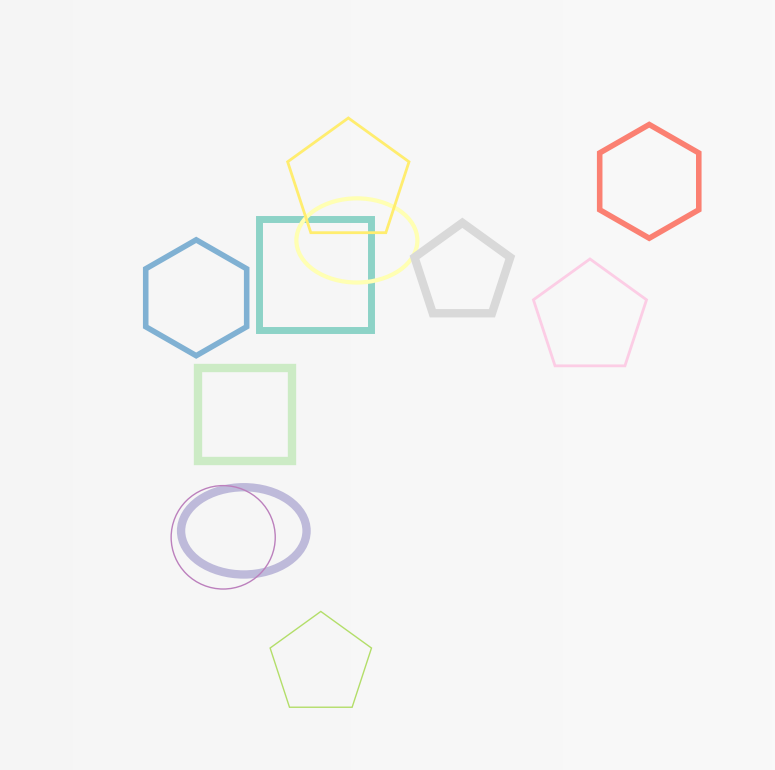[{"shape": "square", "thickness": 2.5, "radius": 0.36, "center": [0.407, 0.644]}, {"shape": "oval", "thickness": 1.5, "radius": 0.39, "center": [0.46, 0.688]}, {"shape": "oval", "thickness": 3, "radius": 0.4, "center": [0.315, 0.311]}, {"shape": "hexagon", "thickness": 2, "radius": 0.37, "center": [0.838, 0.764]}, {"shape": "hexagon", "thickness": 2, "radius": 0.38, "center": [0.253, 0.613]}, {"shape": "pentagon", "thickness": 0.5, "radius": 0.34, "center": [0.414, 0.137]}, {"shape": "pentagon", "thickness": 1, "radius": 0.38, "center": [0.761, 0.587]}, {"shape": "pentagon", "thickness": 3, "radius": 0.32, "center": [0.597, 0.646]}, {"shape": "circle", "thickness": 0.5, "radius": 0.34, "center": [0.288, 0.302]}, {"shape": "square", "thickness": 3, "radius": 0.3, "center": [0.316, 0.461]}, {"shape": "pentagon", "thickness": 1, "radius": 0.41, "center": [0.449, 0.764]}]